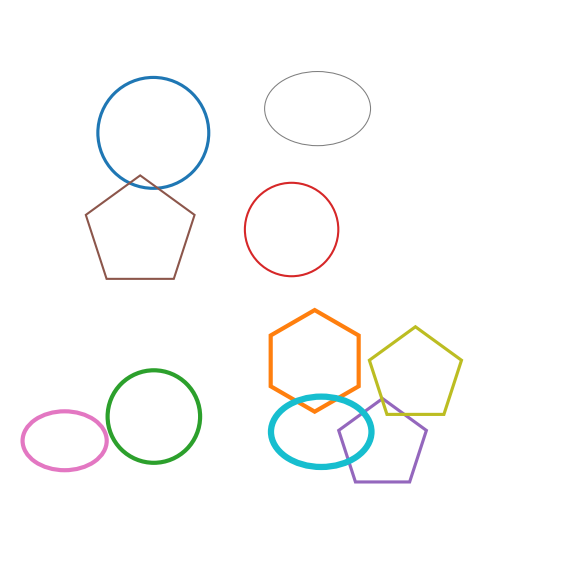[{"shape": "circle", "thickness": 1.5, "radius": 0.48, "center": [0.265, 0.769]}, {"shape": "hexagon", "thickness": 2, "radius": 0.44, "center": [0.545, 0.374]}, {"shape": "circle", "thickness": 2, "radius": 0.4, "center": [0.266, 0.278]}, {"shape": "circle", "thickness": 1, "radius": 0.4, "center": [0.505, 0.602]}, {"shape": "pentagon", "thickness": 1.5, "radius": 0.4, "center": [0.662, 0.229]}, {"shape": "pentagon", "thickness": 1, "radius": 0.5, "center": [0.243, 0.596]}, {"shape": "oval", "thickness": 2, "radius": 0.36, "center": [0.112, 0.236]}, {"shape": "oval", "thickness": 0.5, "radius": 0.46, "center": [0.55, 0.811]}, {"shape": "pentagon", "thickness": 1.5, "radius": 0.42, "center": [0.719, 0.349]}, {"shape": "oval", "thickness": 3, "radius": 0.44, "center": [0.556, 0.251]}]